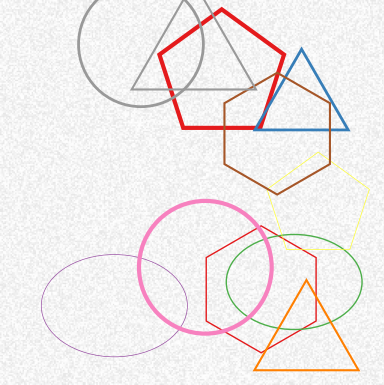[{"shape": "pentagon", "thickness": 3, "radius": 0.85, "center": [0.576, 0.806]}, {"shape": "hexagon", "thickness": 1, "radius": 0.82, "center": [0.678, 0.249]}, {"shape": "triangle", "thickness": 2, "radius": 0.7, "center": [0.783, 0.732]}, {"shape": "oval", "thickness": 1, "radius": 0.88, "center": [0.764, 0.268]}, {"shape": "oval", "thickness": 0.5, "radius": 0.95, "center": [0.297, 0.206]}, {"shape": "triangle", "thickness": 1.5, "radius": 0.78, "center": [0.796, 0.116]}, {"shape": "pentagon", "thickness": 0.5, "radius": 0.7, "center": [0.827, 0.465]}, {"shape": "hexagon", "thickness": 1.5, "radius": 0.79, "center": [0.72, 0.653]}, {"shape": "circle", "thickness": 3, "radius": 0.86, "center": [0.533, 0.306]}, {"shape": "triangle", "thickness": 1.5, "radius": 0.93, "center": [0.503, 0.861]}, {"shape": "circle", "thickness": 2, "radius": 0.81, "center": [0.366, 0.885]}]